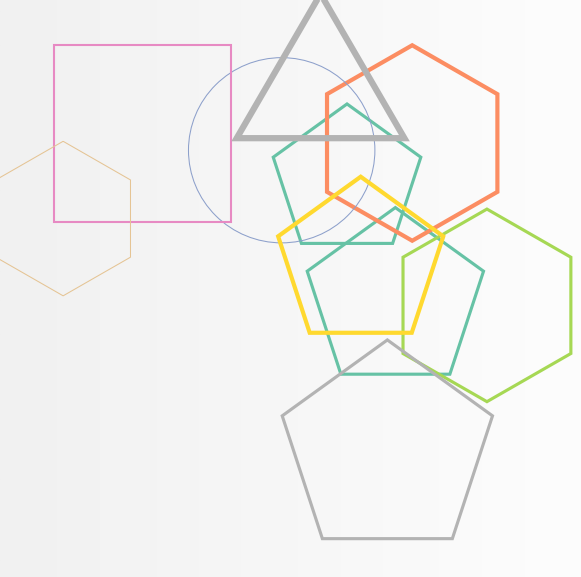[{"shape": "pentagon", "thickness": 1.5, "radius": 0.67, "center": [0.597, 0.686]}, {"shape": "pentagon", "thickness": 1.5, "radius": 0.8, "center": [0.68, 0.48]}, {"shape": "hexagon", "thickness": 2, "radius": 0.85, "center": [0.709, 0.752]}, {"shape": "circle", "thickness": 0.5, "radius": 0.8, "center": [0.485, 0.739]}, {"shape": "square", "thickness": 1, "radius": 0.76, "center": [0.246, 0.768]}, {"shape": "hexagon", "thickness": 1.5, "radius": 0.83, "center": [0.838, 0.47]}, {"shape": "pentagon", "thickness": 2, "radius": 0.75, "center": [0.621, 0.544]}, {"shape": "hexagon", "thickness": 0.5, "radius": 0.67, "center": [0.109, 0.621]}, {"shape": "triangle", "thickness": 3, "radius": 0.83, "center": [0.551, 0.843]}, {"shape": "pentagon", "thickness": 1.5, "radius": 0.95, "center": [0.666, 0.22]}]